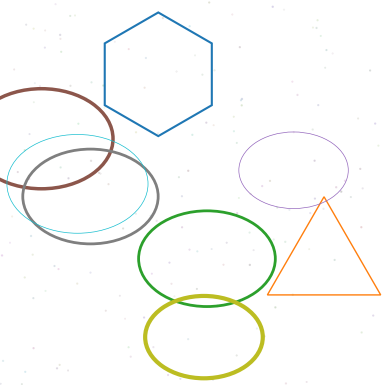[{"shape": "hexagon", "thickness": 1.5, "radius": 0.8, "center": [0.411, 0.807]}, {"shape": "triangle", "thickness": 1, "radius": 0.85, "center": [0.842, 0.319]}, {"shape": "oval", "thickness": 2, "radius": 0.89, "center": [0.538, 0.328]}, {"shape": "oval", "thickness": 0.5, "radius": 0.71, "center": [0.763, 0.558]}, {"shape": "oval", "thickness": 2.5, "radius": 0.93, "center": [0.108, 0.64]}, {"shape": "oval", "thickness": 2, "radius": 0.88, "center": [0.235, 0.49]}, {"shape": "oval", "thickness": 3, "radius": 0.76, "center": [0.53, 0.124]}, {"shape": "oval", "thickness": 0.5, "radius": 0.92, "center": [0.201, 0.522]}]